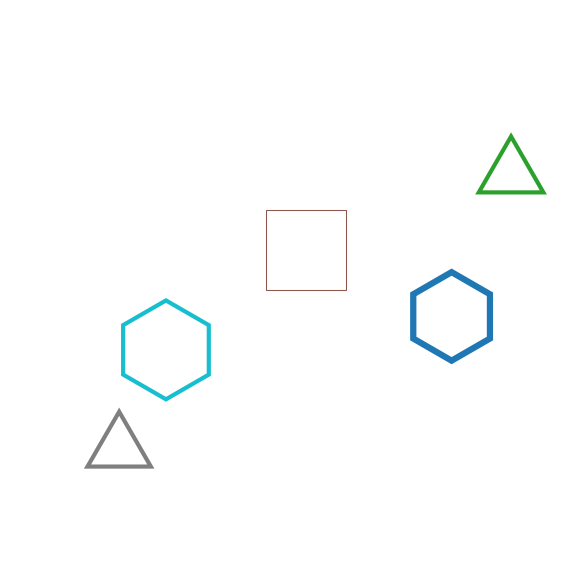[{"shape": "hexagon", "thickness": 3, "radius": 0.38, "center": [0.782, 0.451]}, {"shape": "triangle", "thickness": 2, "radius": 0.32, "center": [0.885, 0.698]}, {"shape": "square", "thickness": 0.5, "radius": 0.34, "center": [0.53, 0.566]}, {"shape": "triangle", "thickness": 2, "radius": 0.32, "center": [0.206, 0.223]}, {"shape": "hexagon", "thickness": 2, "radius": 0.43, "center": [0.287, 0.393]}]